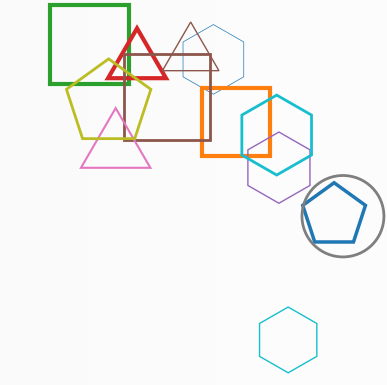[{"shape": "hexagon", "thickness": 0.5, "radius": 0.45, "center": [0.551, 0.846]}, {"shape": "pentagon", "thickness": 2.5, "radius": 0.43, "center": [0.862, 0.44]}, {"shape": "square", "thickness": 3, "radius": 0.44, "center": [0.609, 0.684]}, {"shape": "square", "thickness": 3, "radius": 0.51, "center": [0.231, 0.884]}, {"shape": "triangle", "thickness": 3, "radius": 0.43, "center": [0.354, 0.84]}, {"shape": "hexagon", "thickness": 1, "radius": 0.46, "center": [0.72, 0.565]}, {"shape": "triangle", "thickness": 1, "radius": 0.42, "center": [0.492, 0.859]}, {"shape": "square", "thickness": 2, "radius": 0.56, "center": [0.431, 0.747]}, {"shape": "triangle", "thickness": 1.5, "radius": 0.52, "center": [0.299, 0.616]}, {"shape": "circle", "thickness": 2, "radius": 0.53, "center": [0.885, 0.438]}, {"shape": "pentagon", "thickness": 2, "radius": 0.57, "center": [0.28, 0.733]}, {"shape": "hexagon", "thickness": 1, "radius": 0.43, "center": [0.744, 0.117]}, {"shape": "hexagon", "thickness": 2, "radius": 0.52, "center": [0.714, 0.649]}]